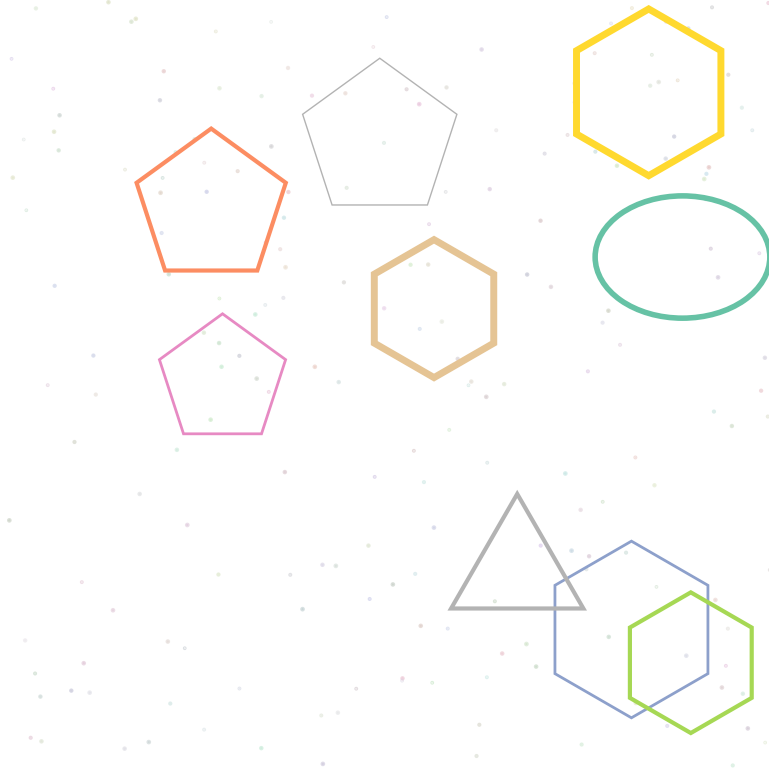[{"shape": "oval", "thickness": 2, "radius": 0.57, "center": [0.886, 0.666]}, {"shape": "pentagon", "thickness": 1.5, "radius": 0.51, "center": [0.274, 0.731]}, {"shape": "hexagon", "thickness": 1, "radius": 0.57, "center": [0.82, 0.182]}, {"shape": "pentagon", "thickness": 1, "radius": 0.43, "center": [0.289, 0.506]}, {"shape": "hexagon", "thickness": 1.5, "radius": 0.46, "center": [0.897, 0.139]}, {"shape": "hexagon", "thickness": 2.5, "radius": 0.54, "center": [0.842, 0.88]}, {"shape": "hexagon", "thickness": 2.5, "radius": 0.45, "center": [0.564, 0.599]}, {"shape": "triangle", "thickness": 1.5, "radius": 0.5, "center": [0.672, 0.259]}, {"shape": "pentagon", "thickness": 0.5, "radius": 0.53, "center": [0.493, 0.819]}]